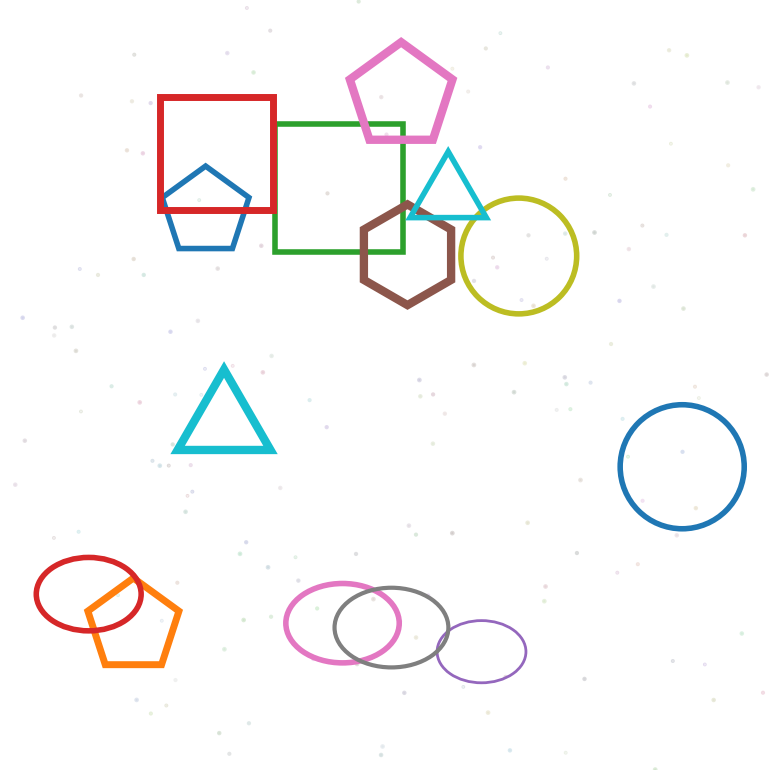[{"shape": "circle", "thickness": 2, "radius": 0.4, "center": [0.886, 0.394]}, {"shape": "pentagon", "thickness": 2, "radius": 0.3, "center": [0.267, 0.725]}, {"shape": "pentagon", "thickness": 2.5, "radius": 0.31, "center": [0.173, 0.187]}, {"shape": "square", "thickness": 2, "radius": 0.42, "center": [0.44, 0.756]}, {"shape": "oval", "thickness": 2, "radius": 0.34, "center": [0.115, 0.228]}, {"shape": "square", "thickness": 2.5, "radius": 0.37, "center": [0.282, 0.8]}, {"shape": "oval", "thickness": 1, "radius": 0.29, "center": [0.625, 0.154]}, {"shape": "hexagon", "thickness": 3, "radius": 0.33, "center": [0.529, 0.669]}, {"shape": "oval", "thickness": 2, "radius": 0.37, "center": [0.445, 0.191]}, {"shape": "pentagon", "thickness": 3, "radius": 0.35, "center": [0.521, 0.875]}, {"shape": "oval", "thickness": 1.5, "radius": 0.37, "center": [0.508, 0.185]}, {"shape": "circle", "thickness": 2, "radius": 0.38, "center": [0.674, 0.668]}, {"shape": "triangle", "thickness": 2, "radius": 0.29, "center": [0.582, 0.746]}, {"shape": "triangle", "thickness": 3, "radius": 0.35, "center": [0.291, 0.45]}]